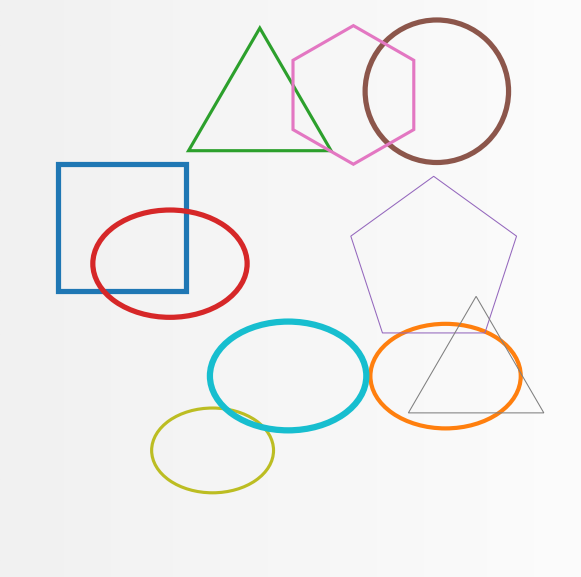[{"shape": "square", "thickness": 2.5, "radius": 0.55, "center": [0.21, 0.606]}, {"shape": "oval", "thickness": 2, "radius": 0.65, "center": [0.767, 0.348]}, {"shape": "triangle", "thickness": 1.5, "radius": 0.71, "center": [0.447, 0.809]}, {"shape": "oval", "thickness": 2.5, "radius": 0.66, "center": [0.292, 0.543]}, {"shape": "pentagon", "thickness": 0.5, "radius": 0.75, "center": [0.746, 0.544]}, {"shape": "circle", "thickness": 2.5, "radius": 0.62, "center": [0.752, 0.841]}, {"shape": "hexagon", "thickness": 1.5, "radius": 0.6, "center": [0.608, 0.835]}, {"shape": "triangle", "thickness": 0.5, "radius": 0.67, "center": [0.819, 0.351]}, {"shape": "oval", "thickness": 1.5, "radius": 0.52, "center": [0.366, 0.219]}, {"shape": "oval", "thickness": 3, "radius": 0.67, "center": [0.496, 0.348]}]